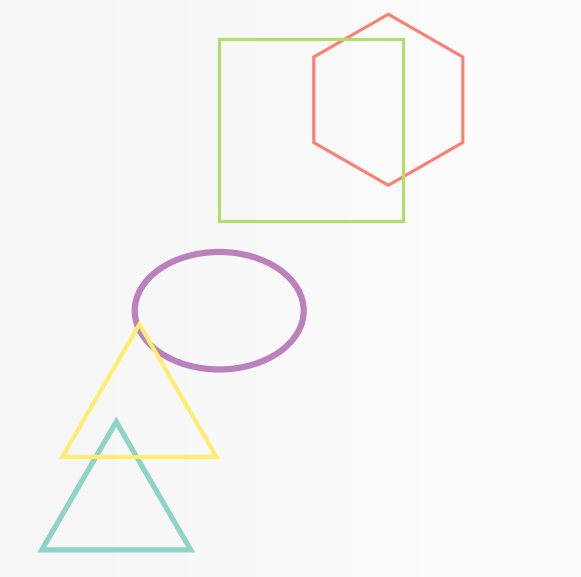[{"shape": "triangle", "thickness": 2.5, "radius": 0.74, "center": [0.2, 0.121]}, {"shape": "hexagon", "thickness": 1.5, "radius": 0.74, "center": [0.668, 0.826]}, {"shape": "square", "thickness": 1.5, "radius": 0.79, "center": [0.535, 0.774]}, {"shape": "oval", "thickness": 3, "radius": 0.73, "center": [0.377, 0.461]}, {"shape": "triangle", "thickness": 2, "radius": 0.77, "center": [0.24, 0.284]}]